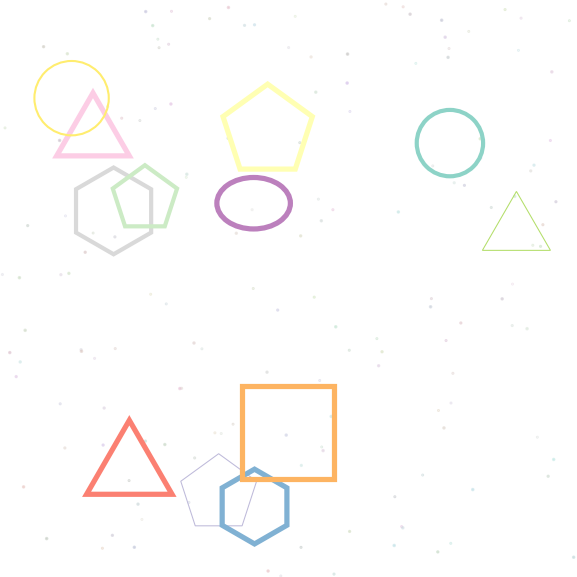[{"shape": "circle", "thickness": 2, "radius": 0.29, "center": [0.779, 0.751]}, {"shape": "pentagon", "thickness": 2.5, "radius": 0.41, "center": [0.464, 0.772]}, {"shape": "pentagon", "thickness": 0.5, "radius": 0.35, "center": [0.379, 0.144]}, {"shape": "triangle", "thickness": 2.5, "radius": 0.43, "center": [0.224, 0.186]}, {"shape": "hexagon", "thickness": 2.5, "radius": 0.32, "center": [0.441, 0.122]}, {"shape": "square", "thickness": 2.5, "radius": 0.4, "center": [0.499, 0.251]}, {"shape": "triangle", "thickness": 0.5, "radius": 0.34, "center": [0.894, 0.6]}, {"shape": "triangle", "thickness": 2.5, "radius": 0.36, "center": [0.161, 0.766]}, {"shape": "hexagon", "thickness": 2, "radius": 0.38, "center": [0.197, 0.634]}, {"shape": "oval", "thickness": 2.5, "radius": 0.32, "center": [0.439, 0.647]}, {"shape": "pentagon", "thickness": 2, "radius": 0.29, "center": [0.251, 0.655]}, {"shape": "circle", "thickness": 1, "radius": 0.32, "center": [0.124, 0.829]}]